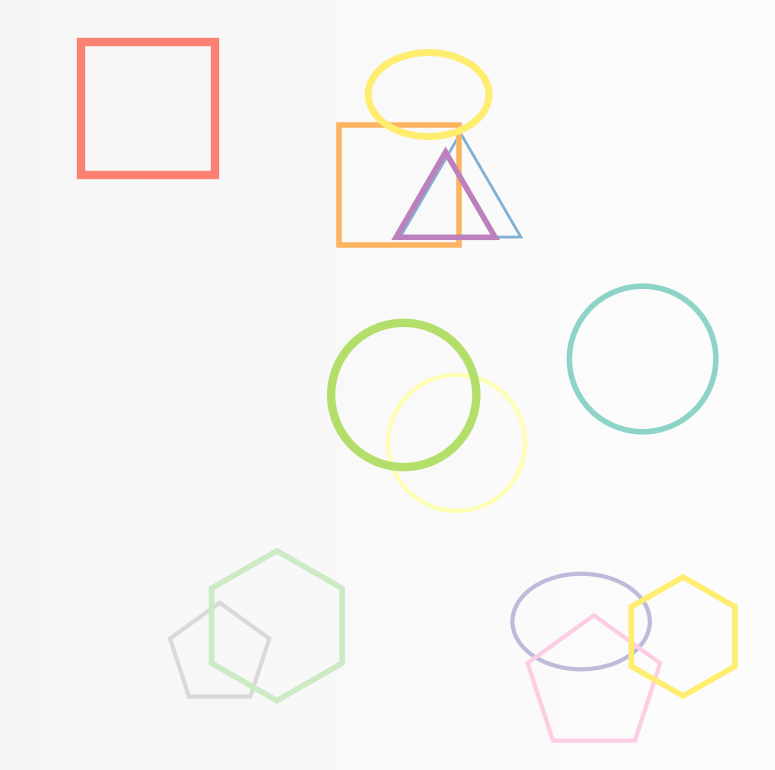[{"shape": "circle", "thickness": 2, "radius": 0.47, "center": [0.829, 0.534]}, {"shape": "circle", "thickness": 1.5, "radius": 0.44, "center": [0.589, 0.425]}, {"shape": "oval", "thickness": 1.5, "radius": 0.44, "center": [0.75, 0.193]}, {"shape": "square", "thickness": 3, "radius": 0.43, "center": [0.191, 0.859]}, {"shape": "triangle", "thickness": 1, "radius": 0.45, "center": [0.594, 0.737]}, {"shape": "square", "thickness": 2, "radius": 0.39, "center": [0.515, 0.759]}, {"shape": "circle", "thickness": 3, "radius": 0.47, "center": [0.521, 0.487]}, {"shape": "pentagon", "thickness": 1.5, "radius": 0.45, "center": [0.766, 0.111]}, {"shape": "pentagon", "thickness": 1.5, "radius": 0.34, "center": [0.283, 0.15]}, {"shape": "triangle", "thickness": 2, "radius": 0.37, "center": [0.575, 0.729]}, {"shape": "hexagon", "thickness": 2, "radius": 0.49, "center": [0.357, 0.187]}, {"shape": "hexagon", "thickness": 2, "radius": 0.39, "center": [0.881, 0.173]}, {"shape": "oval", "thickness": 2.5, "radius": 0.39, "center": [0.553, 0.877]}]